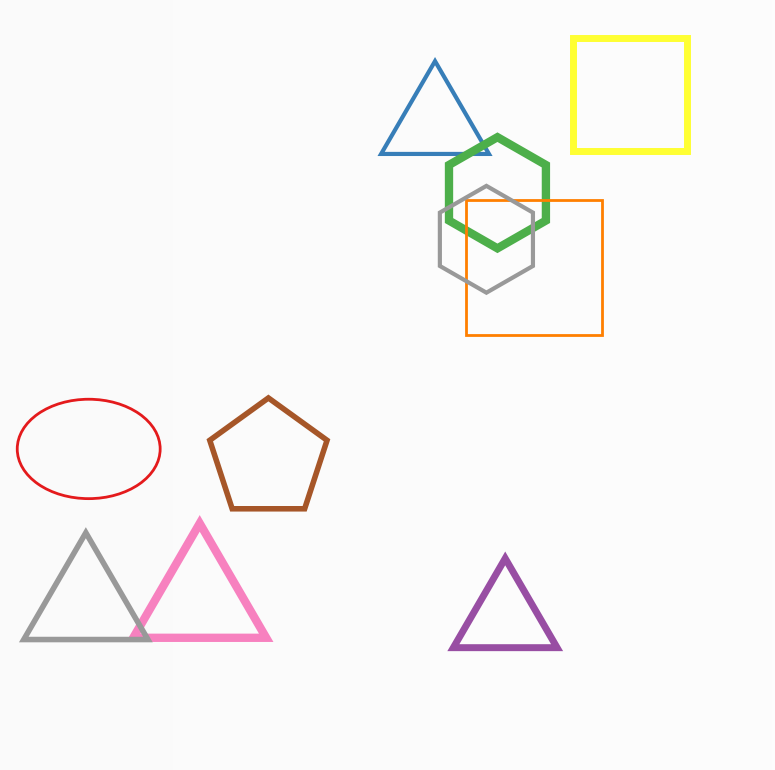[{"shape": "oval", "thickness": 1, "radius": 0.46, "center": [0.114, 0.417]}, {"shape": "triangle", "thickness": 1.5, "radius": 0.4, "center": [0.561, 0.84]}, {"shape": "hexagon", "thickness": 3, "radius": 0.36, "center": [0.642, 0.75]}, {"shape": "triangle", "thickness": 2.5, "radius": 0.39, "center": [0.652, 0.198]}, {"shape": "square", "thickness": 1, "radius": 0.44, "center": [0.689, 0.653]}, {"shape": "square", "thickness": 2.5, "radius": 0.37, "center": [0.812, 0.878]}, {"shape": "pentagon", "thickness": 2, "radius": 0.4, "center": [0.346, 0.404]}, {"shape": "triangle", "thickness": 3, "radius": 0.5, "center": [0.258, 0.221]}, {"shape": "hexagon", "thickness": 1.5, "radius": 0.35, "center": [0.628, 0.689]}, {"shape": "triangle", "thickness": 2, "radius": 0.46, "center": [0.111, 0.216]}]